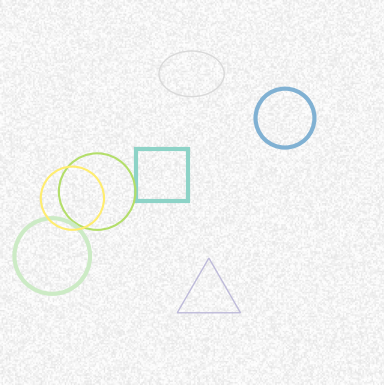[{"shape": "square", "thickness": 3, "radius": 0.34, "center": [0.42, 0.545]}, {"shape": "triangle", "thickness": 1, "radius": 0.47, "center": [0.542, 0.235]}, {"shape": "circle", "thickness": 3, "radius": 0.38, "center": [0.74, 0.693]}, {"shape": "circle", "thickness": 1.5, "radius": 0.5, "center": [0.252, 0.502]}, {"shape": "oval", "thickness": 1, "radius": 0.42, "center": [0.498, 0.808]}, {"shape": "circle", "thickness": 3, "radius": 0.49, "center": [0.136, 0.335]}, {"shape": "circle", "thickness": 1.5, "radius": 0.41, "center": [0.188, 0.485]}]